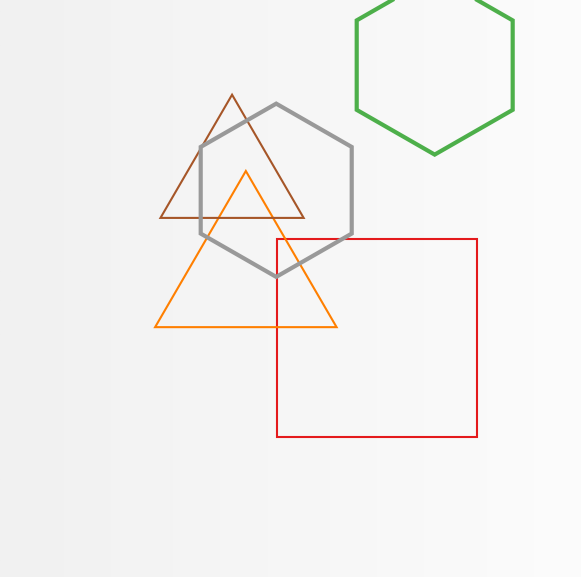[{"shape": "square", "thickness": 1, "radius": 0.86, "center": [0.649, 0.414]}, {"shape": "hexagon", "thickness": 2, "radius": 0.77, "center": [0.748, 0.886]}, {"shape": "triangle", "thickness": 1, "radius": 0.9, "center": [0.423, 0.523]}, {"shape": "triangle", "thickness": 1, "radius": 0.71, "center": [0.399, 0.693]}, {"shape": "hexagon", "thickness": 2, "radius": 0.75, "center": [0.475, 0.67]}]